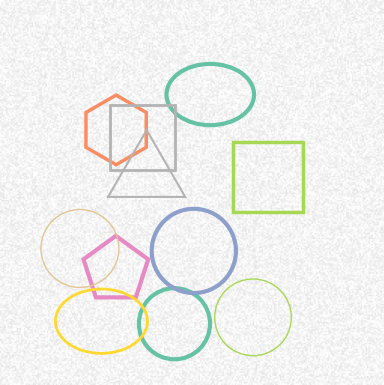[{"shape": "circle", "thickness": 3, "radius": 0.46, "center": [0.453, 0.159]}, {"shape": "oval", "thickness": 3, "radius": 0.57, "center": [0.546, 0.754]}, {"shape": "hexagon", "thickness": 2.5, "radius": 0.45, "center": [0.302, 0.663]}, {"shape": "circle", "thickness": 3, "radius": 0.55, "center": [0.503, 0.348]}, {"shape": "pentagon", "thickness": 3, "radius": 0.44, "center": [0.301, 0.299]}, {"shape": "circle", "thickness": 1, "radius": 0.5, "center": [0.657, 0.176]}, {"shape": "square", "thickness": 2.5, "radius": 0.45, "center": [0.696, 0.541]}, {"shape": "oval", "thickness": 2, "radius": 0.6, "center": [0.263, 0.166]}, {"shape": "circle", "thickness": 1, "radius": 0.51, "center": [0.208, 0.355]}, {"shape": "triangle", "thickness": 1.5, "radius": 0.58, "center": [0.381, 0.546]}, {"shape": "square", "thickness": 2, "radius": 0.42, "center": [0.371, 0.643]}]